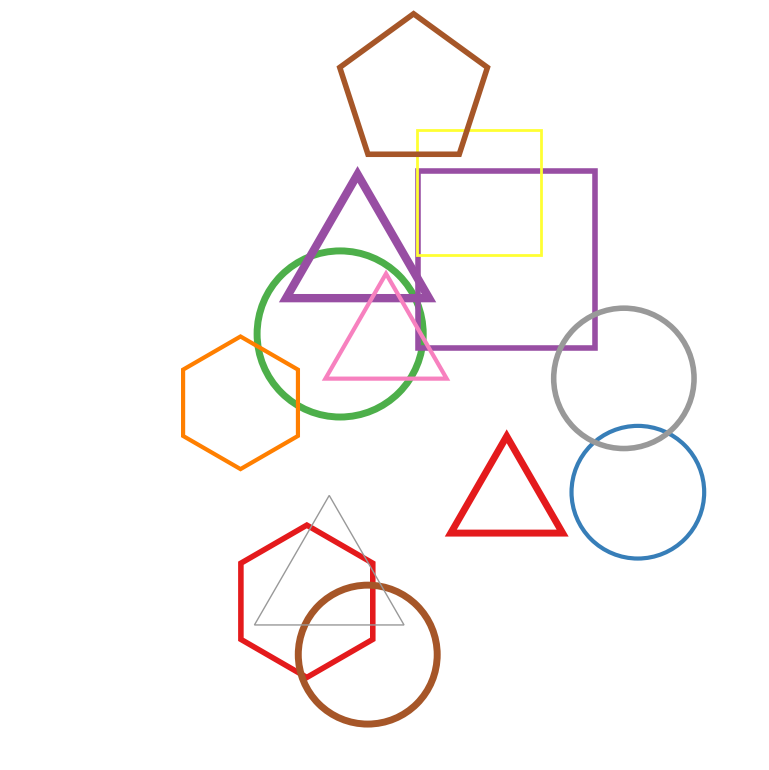[{"shape": "hexagon", "thickness": 2, "radius": 0.49, "center": [0.398, 0.219]}, {"shape": "triangle", "thickness": 2.5, "radius": 0.42, "center": [0.658, 0.35]}, {"shape": "circle", "thickness": 1.5, "radius": 0.43, "center": [0.828, 0.361]}, {"shape": "circle", "thickness": 2.5, "radius": 0.54, "center": [0.442, 0.566]}, {"shape": "triangle", "thickness": 3, "radius": 0.54, "center": [0.464, 0.666]}, {"shape": "square", "thickness": 2, "radius": 0.57, "center": [0.657, 0.663]}, {"shape": "hexagon", "thickness": 1.5, "radius": 0.43, "center": [0.312, 0.477]}, {"shape": "square", "thickness": 1, "radius": 0.4, "center": [0.622, 0.75]}, {"shape": "circle", "thickness": 2.5, "radius": 0.45, "center": [0.478, 0.15]}, {"shape": "pentagon", "thickness": 2, "radius": 0.5, "center": [0.537, 0.881]}, {"shape": "triangle", "thickness": 1.5, "radius": 0.45, "center": [0.501, 0.554]}, {"shape": "circle", "thickness": 2, "radius": 0.46, "center": [0.81, 0.509]}, {"shape": "triangle", "thickness": 0.5, "radius": 0.56, "center": [0.428, 0.244]}]